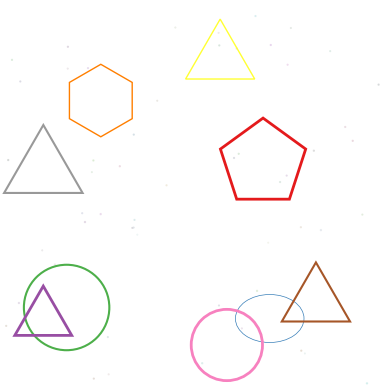[{"shape": "pentagon", "thickness": 2, "radius": 0.58, "center": [0.683, 0.577]}, {"shape": "oval", "thickness": 0.5, "radius": 0.45, "center": [0.701, 0.173]}, {"shape": "circle", "thickness": 1.5, "radius": 0.55, "center": [0.173, 0.201]}, {"shape": "triangle", "thickness": 2, "radius": 0.43, "center": [0.112, 0.172]}, {"shape": "hexagon", "thickness": 1, "radius": 0.47, "center": [0.262, 0.739]}, {"shape": "triangle", "thickness": 1, "radius": 0.52, "center": [0.572, 0.847]}, {"shape": "triangle", "thickness": 1.5, "radius": 0.51, "center": [0.821, 0.216]}, {"shape": "circle", "thickness": 2, "radius": 0.46, "center": [0.589, 0.104]}, {"shape": "triangle", "thickness": 1.5, "radius": 0.59, "center": [0.113, 0.558]}]